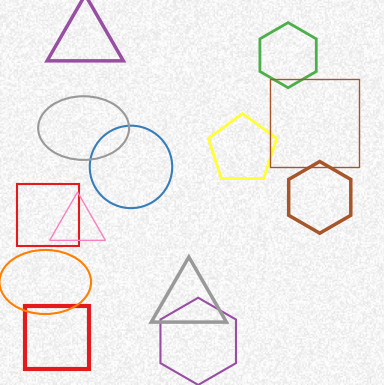[{"shape": "square", "thickness": 3, "radius": 0.41, "center": [0.148, 0.123]}, {"shape": "square", "thickness": 1.5, "radius": 0.4, "center": [0.125, 0.441]}, {"shape": "circle", "thickness": 1.5, "radius": 0.54, "center": [0.34, 0.567]}, {"shape": "hexagon", "thickness": 2, "radius": 0.42, "center": [0.748, 0.857]}, {"shape": "triangle", "thickness": 2.5, "radius": 0.57, "center": [0.221, 0.899]}, {"shape": "hexagon", "thickness": 1.5, "radius": 0.57, "center": [0.515, 0.113]}, {"shape": "oval", "thickness": 1.5, "radius": 0.59, "center": [0.118, 0.268]}, {"shape": "pentagon", "thickness": 2, "radius": 0.47, "center": [0.63, 0.612]}, {"shape": "hexagon", "thickness": 2.5, "radius": 0.47, "center": [0.83, 0.487]}, {"shape": "square", "thickness": 1, "radius": 0.57, "center": [0.817, 0.68]}, {"shape": "triangle", "thickness": 1, "radius": 0.42, "center": [0.201, 0.418]}, {"shape": "triangle", "thickness": 2.5, "radius": 0.56, "center": [0.491, 0.22]}, {"shape": "oval", "thickness": 1.5, "radius": 0.59, "center": [0.217, 0.667]}]